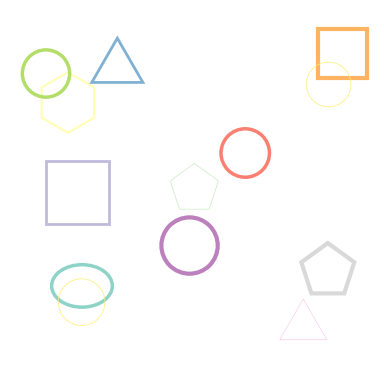[{"shape": "oval", "thickness": 2.5, "radius": 0.39, "center": [0.213, 0.257]}, {"shape": "hexagon", "thickness": 1.5, "radius": 0.39, "center": [0.176, 0.734]}, {"shape": "square", "thickness": 2, "radius": 0.41, "center": [0.202, 0.501]}, {"shape": "circle", "thickness": 2.5, "radius": 0.31, "center": [0.637, 0.603]}, {"shape": "triangle", "thickness": 2, "radius": 0.38, "center": [0.305, 0.824]}, {"shape": "square", "thickness": 3, "radius": 0.32, "center": [0.89, 0.861]}, {"shape": "circle", "thickness": 2.5, "radius": 0.31, "center": [0.119, 0.809]}, {"shape": "triangle", "thickness": 0.5, "radius": 0.35, "center": [0.788, 0.153]}, {"shape": "pentagon", "thickness": 3, "radius": 0.36, "center": [0.852, 0.296]}, {"shape": "circle", "thickness": 3, "radius": 0.37, "center": [0.492, 0.362]}, {"shape": "pentagon", "thickness": 0.5, "radius": 0.33, "center": [0.505, 0.51]}, {"shape": "circle", "thickness": 0.5, "radius": 0.3, "center": [0.212, 0.215]}, {"shape": "circle", "thickness": 0.5, "radius": 0.29, "center": [0.853, 0.781]}]